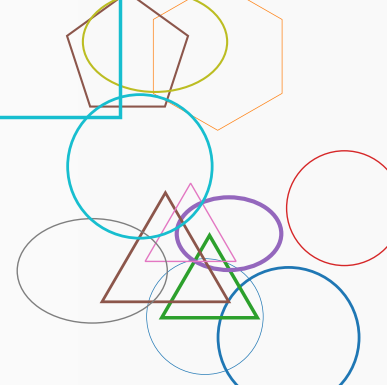[{"shape": "circle", "thickness": 2, "radius": 0.91, "center": [0.745, 0.123]}, {"shape": "circle", "thickness": 0.5, "radius": 0.75, "center": [0.529, 0.178]}, {"shape": "hexagon", "thickness": 0.5, "radius": 0.96, "center": [0.562, 0.853]}, {"shape": "triangle", "thickness": 2.5, "radius": 0.71, "center": [0.541, 0.246]}, {"shape": "circle", "thickness": 1, "radius": 0.75, "center": [0.889, 0.459]}, {"shape": "oval", "thickness": 3, "radius": 0.67, "center": [0.591, 0.393]}, {"shape": "triangle", "thickness": 2, "radius": 0.94, "center": [0.427, 0.311]}, {"shape": "pentagon", "thickness": 1.5, "radius": 0.82, "center": [0.329, 0.856]}, {"shape": "triangle", "thickness": 1, "radius": 0.68, "center": [0.492, 0.389]}, {"shape": "oval", "thickness": 1, "radius": 0.97, "center": [0.238, 0.297]}, {"shape": "oval", "thickness": 1.5, "radius": 0.93, "center": [0.4, 0.891]}, {"shape": "circle", "thickness": 2, "radius": 0.93, "center": [0.361, 0.568]}, {"shape": "square", "thickness": 2.5, "radius": 0.86, "center": [0.137, 0.868]}]